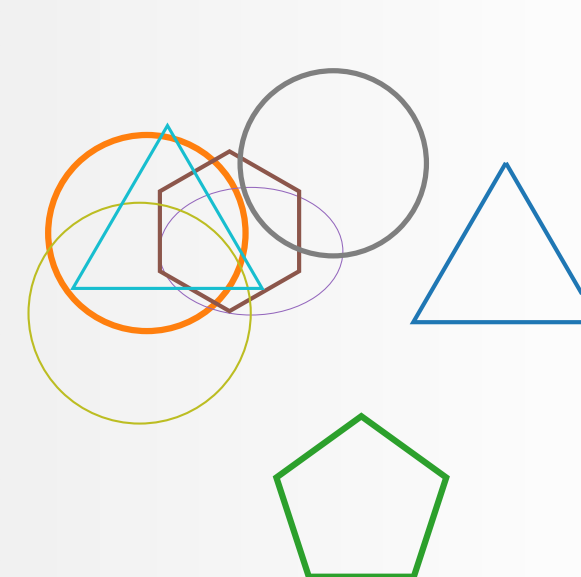[{"shape": "triangle", "thickness": 2, "radius": 0.92, "center": [0.87, 0.533]}, {"shape": "circle", "thickness": 3, "radius": 0.85, "center": [0.253, 0.596]}, {"shape": "pentagon", "thickness": 3, "radius": 0.77, "center": [0.622, 0.125]}, {"shape": "oval", "thickness": 0.5, "radius": 0.79, "center": [0.432, 0.564]}, {"shape": "hexagon", "thickness": 2, "radius": 0.69, "center": [0.395, 0.599]}, {"shape": "circle", "thickness": 2.5, "radius": 0.8, "center": [0.573, 0.716]}, {"shape": "circle", "thickness": 1, "radius": 0.96, "center": [0.24, 0.457]}, {"shape": "triangle", "thickness": 1.5, "radius": 0.94, "center": [0.288, 0.594]}]